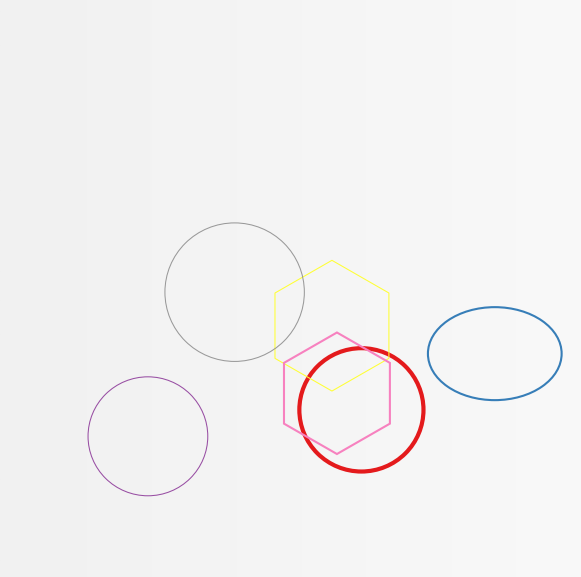[{"shape": "circle", "thickness": 2, "radius": 0.53, "center": [0.622, 0.289]}, {"shape": "oval", "thickness": 1, "radius": 0.58, "center": [0.851, 0.387]}, {"shape": "circle", "thickness": 0.5, "radius": 0.51, "center": [0.254, 0.244]}, {"shape": "hexagon", "thickness": 0.5, "radius": 0.57, "center": [0.571, 0.435]}, {"shape": "hexagon", "thickness": 1, "radius": 0.53, "center": [0.58, 0.318]}, {"shape": "circle", "thickness": 0.5, "radius": 0.6, "center": [0.404, 0.493]}]